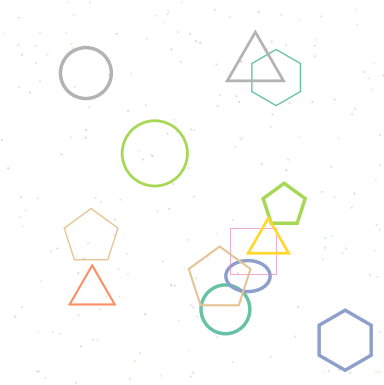[{"shape": "hexagon", "thickness": 1, "radius": 0.36, "center": [0.717, 0.799]}, {"shape": "circle", "thickness": 2.5, "radius": 0.32, "center": [0.586, 0.197]}, {"shape": "triangle", "thickness": 1.5, "radius": 0.34, "center": [0.239, 0.243]}, {"shape": "oval", "thickness": 2.5, "radius": 0.29, "center": [0.644, 0.283]}, {"shape": "hexagon", "thickness": 2.5, "radius": 0.39, "center": [0.897, 0.116]}, {"shape": "square", "thickness": 0.5, "radius": 0.3, "center": [0.657, 0.349]}, {"shape": "circle", "thickness": 2, "radius": 0.42, "center": [0.402, 0.602]}, {"shape": "pentagon", "thickness": 2.5, "radius": 0.29, "center": [0.738, 0.467]}, {"shape": "triangle", "thickness": 2, "radius": 0.3, "center": [0.697, 0.373]}, {"shape": "pentagon", "thickness": 1, "radius": 0.37, "center": [0.237, 0.385]}, {"shape": "pentagon", "thickness": 1.5, "radius": 0.42, "center": [0.571, 0.275]}, {"shape": "triangle", "thickness": 2, "radius": 0.42, "center": [0.663, 0.832]}, {"shape": "circle", "thickness": 2.5, "radius": 0.33, "center": [0.223, 0.81]}]